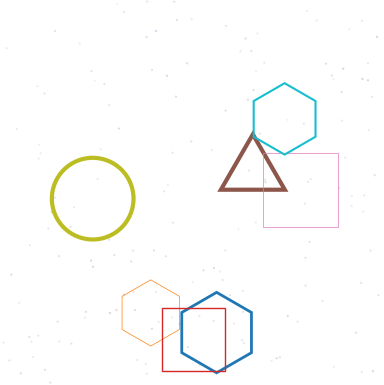[{"shape": "hexagon", "thickness": 2, "radius": 0.52, "center": [0.563, 0.136]}, {"shape": "hexagon", "thickness": 0.5, "radius": 0.43, "center": [0.392, 0.187]}, {"shape": "square", "thickness": 1, "radius": 0.41, "center": [0.503, 0.118]}, {"shape": "triangle", "thickness": 3, "radius": 0.48, "center": [0.657, 0.555]}, {"shape": "square", "thickness": 0.5, "radius": 0.48, "center": [0.781, 0.506]}, {"shape": "circle", "thickness": 3, "radius": 0.53, "center": [0.241, 0.484]}, {"shape": "hexagon", "thickness": 1.5, "radius": 0.46, "center": [0.739, 0.691]}]